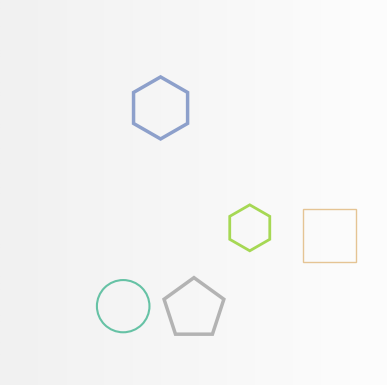[{"shape": "circle", "thickness": 1.5, "radius": 0.34, "center": [0.318, 0.205]}, {"shape": "hexagon", "thickness": 2.5, "radius": 0.4, "center": [0.414, 0.72]}, {"shape": "hexagon", "thickness": 2, "radius": 0.3, "center": [0.645, 0.408]}, {"shape": "square", "thickness": 1, "radius": 0.34, "center": [0.85, 0.39]}, {"shape": "pentagon", "thickness": 2.5, "radius": 0.41, "center": [0.501, 0.198]}]